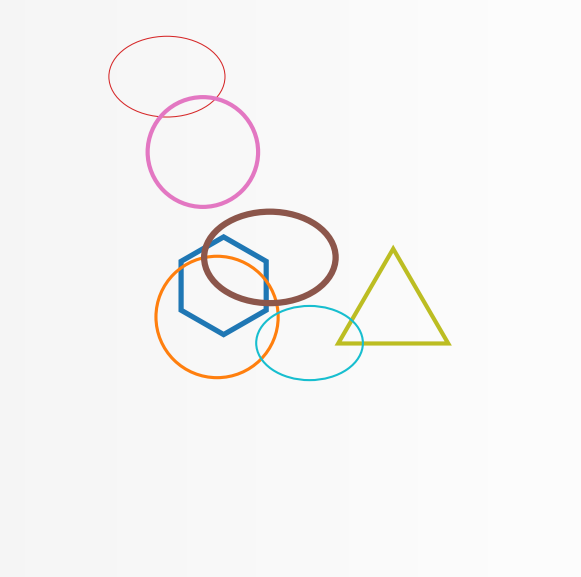[{"shape": "hexagon", "thickness": 2.5, "radius": 0.42, "center": [0.385, 0.504]}, {"shape": "circle", "thickness": 1.5, "radius": 0.53, "center": [0.373, 0.45]}, {"shape": "oval", "thickness": 0.5, "radius": 0.5, "center": [0.287, 0.866]}, {"shape": "oval", "thickness": 3, "radius": 0.57, "center": [0.464, 0.553]}, {"shape": "circle", "thickness": 2, "radius": 0.48, "center": [0.349, 0.736]}, {"shape": "triangle", "thickness": 2, "radius": 0.55, "center": [0.676, 0.459]}, {"shape": "oval", "thickness": 1, "radius": 0.46, "center": [0.533, 0.405]}]